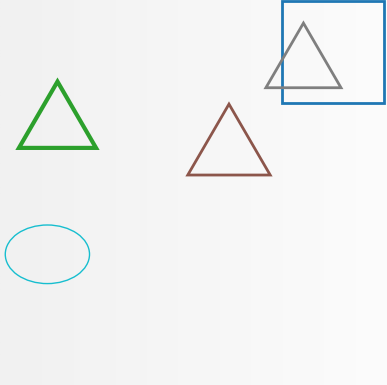[{"shape": "square", "thickness": 2, "radius": 0.66, "center": [0.859, 0.865]}, {"shape": "triangle", "thickness": 3, "radius": 0.57, "center": [0.148, 0.673]}, {"shape": "triangle", "thickness": 2, "radius": 0.61, "center": [0.591, 0.607]}, {"shape": "triangle", "thickness": 2, "radius": 0.56, "center": [0.783, 0.828]}, {"shape": "oval", "thickness": 1, "radius": 0.54, "center": [0.122, 0.339]}]